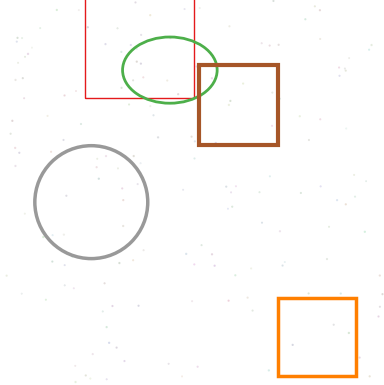[{"shape": "square", "thickness": 1, "radius": 0.71, "center": [0.363, 0.888]}, {"shape": "oval", "thickness": 2, "radius": 0.61, "center": [0.441, 0.818]}, {"shape": "square", "thickness": 2.5, "radius": 0.51, "center": [0.823, 0.126]}, {"shape": "square", "thickness": 3, "radius": 0.52, "center": [0.62, 0.727]}, {"shape": "circle", "thickness": 2.5, "radius": 0.73, "center": [0.237, 0.475]}]